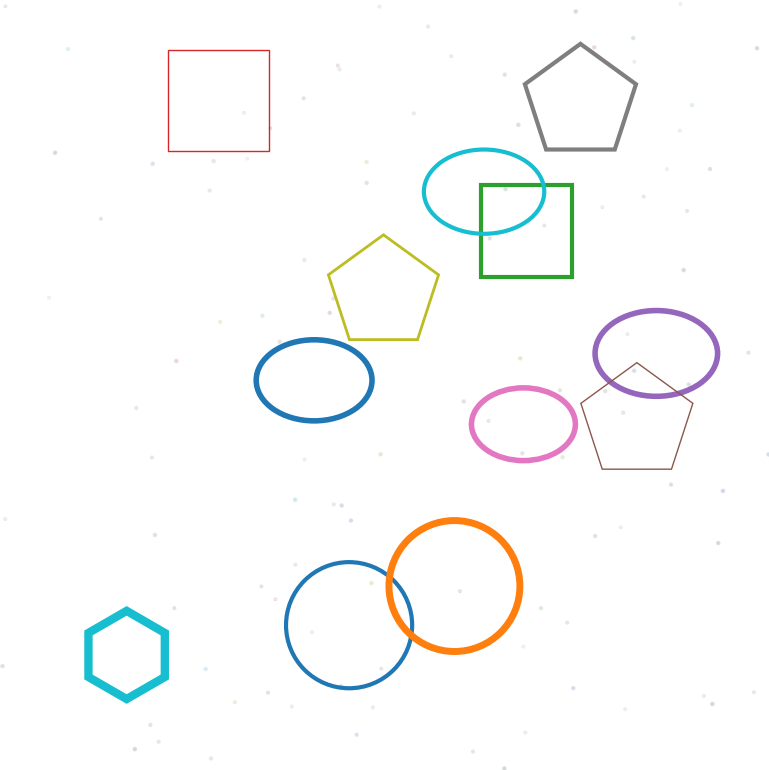[{"shape": "circle", "thickness": 1.5, "radius": 0.41, "center": [0.453, 0.188]}, {"shape": "oval", "thickness": 2, "radius": 0.38, "center": [0.408, 0.506]}, {"shape": "circle", "thickness": 2.5, "radius": 0.43, "center": [0.59, 0.239]}, {"shape": "square", "thickness": 1.5, "radius": 0.3, "center": [0.684, 0.7]}, {"shape": "square", "thickness": 0.5, "radius": 0.33, "center": [0.284, 0.87]}, {"shape": "oval", "thickness": 2, "radius": 0.4, "center": [0.852, 0.541]}, {"shape": "pentagon", "thickness": 0.5, "radius": 0.38, "center": [0.827, 0.453]}, {"shape": "oval", "thickness": 2, "radius": 0.34, "center": [0.68, 0.449]}, {"shape": "pentagon", "thickness": 1.5, "radius": 0.38, "center": [0.754, 0.867]}, {"shape": "pentagon", "thickness": 1, "radius": 0.38, "center": [0.498, 0.62]}, {"shape": "oval", "thickness": 1.5, "radius": 0.39, "center": [0.629, 0.751]}, {"shape": "hexagon", "thickness": 3, "radius": 0.29, "center": [0.164, 0.149]}]